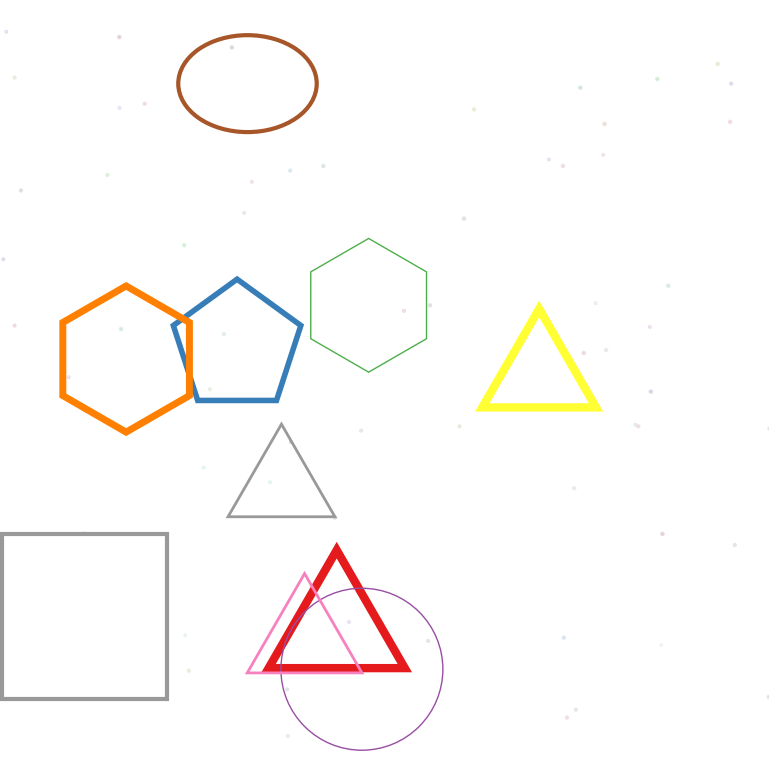[{"shape": "triangle", "thickness": 3, "radius": 0.51, "center": [0.437, 0.183]}, {"shape": "pentagon", "thickness": 2, "radius": 0.44, "center": [0.308, 0.55]}, {"shape": "hexagon", "thickness": 0.5, "radius": 0.43, "center": [0.479, 0.604]}, {"shape": "circle", "thickness": 0.5, "radius": 0.53, "center": [0.47, 0.131]}, {"shape": "hexagon", "thickness": 2.5, "radius": 0.47, "center": [0.164, 0.534]}, {"shape": "triangle", "thickness": 3, "radius": 0.43, "center": [0.7, 0.514]}, {"shape": "oval", "thickness": 1.5, "radius": 0.45, "center": [0.321, 0.891]}, {"shape": "triangle", "thickness": 1, "radius": 0.43, "center": [0.396, 0.169]}, {"shape": "square", "thickness": 1.5, "radius": 0.53, "center": [0.109, 0.199]}, {"shape": "triangle", "thickness": 1, "radius": 0.4, "center": [0.366, 0.369]}]